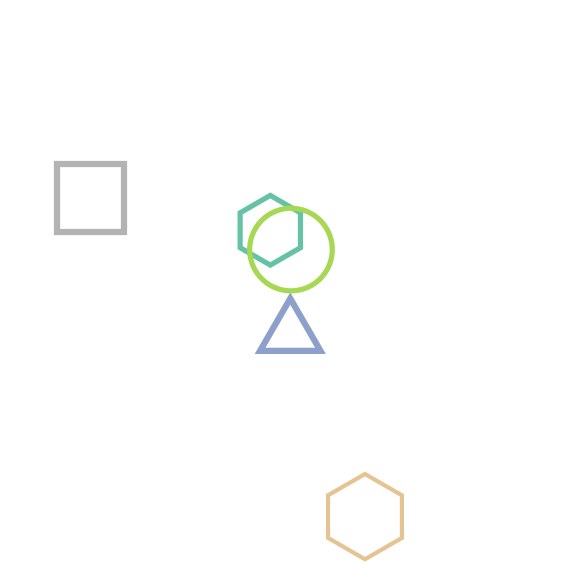[{"shape": "hexagon", "thickness": 2.5, "radius": 0.3, "center": [0.468, 0.6]}, {"shape": "triangle", "thickness": 3, "radius": 0.3, "center": [0.503, 0.422]}, {"shape": "circle", "thickness": 2.5, "radius": 0.36, "center": [0.504, 0.567]}, {"shape": "hexagon", "thickness": 2, "radius": 0.37, "center": [0.632, 0.105]}, {"shape": "square", "thickness": 3, "radius": 0.29, "center": [0.157, 0.656]}]